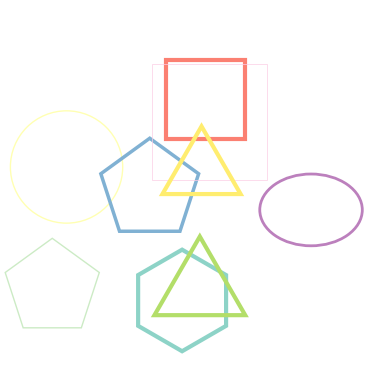[{"shape": "hexagon", "thickness": 3, "radius": 0.66, "center": [0.473, 0.22]}, {"shape": "circle", "thickness": 1, "radius": 0.73, "center": [0.173, 0.566]}, {"shape": "square", "thickness": 3, "radius": 0.52, "center": [0.534, 0.742]}, {"shape": "pentagon", "thickness": 2.5, "radius": 0.67, "center": [0.389, 0.507]}, {"shape": "triangle", "thickness": 3, "radius": 0.68, "center": [0.519, 0.249]}, {"shape": "square", "thickness": 0.5, "radius": 0.75, "center": [0.544, 0.683]}, {"shape": "oval", "thickness": 2, "radius": 0.67, "center": [0.808, 0.455]}, {"shape": "pentagon", "thickness": 1, "radius": 0.64, "center": [0.136, 0.252]}, {"shape": "triangle", "thickness": 3, "radius": 0.59, "center": [0.523, 0.555]}]